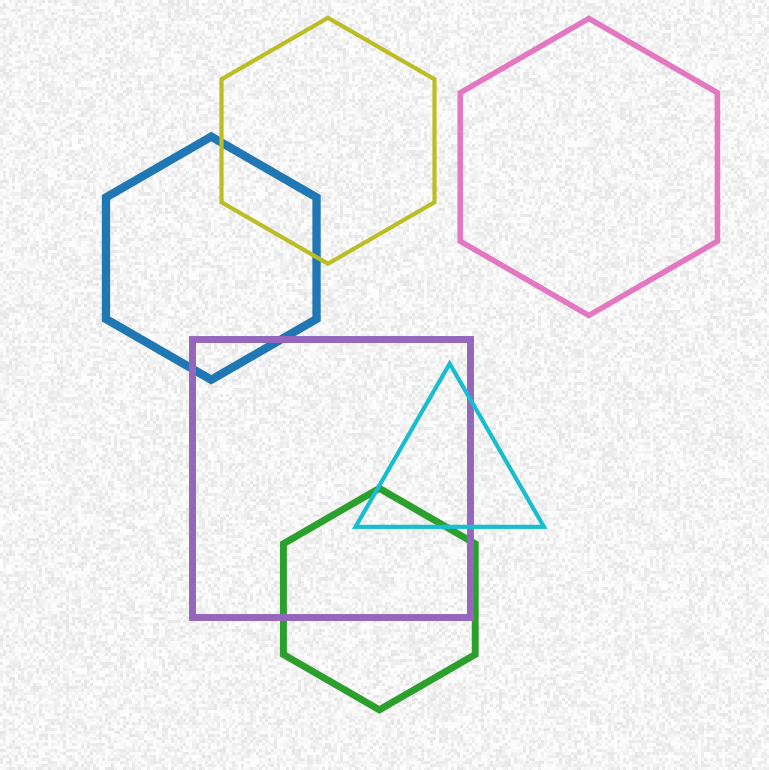[{"shape": "hexagon", "thickness": 3, "radius": 0.79, "center": [0.274, 0.665]}, {"shape": "hexagon", "thickness": 2.5, "radius": 0.72, "center": [0.493, 0.222]}, {"shape": "square", "thickness": 2.5, "radius": 0.9, "center": [0.43, 0.379]}, {"shape": "hexagon", "thickness": 2, "radius": 0.96, "center": [0.765, 0.783]}, {"shape": "hexagon", "thickness": 1.5, "radius": 0.8, "center": [0.426, 0.817]}, {"shape": "triangle", "thickness": 1.5, "radius": 0.71, "center": [0.584, 0.386]}]